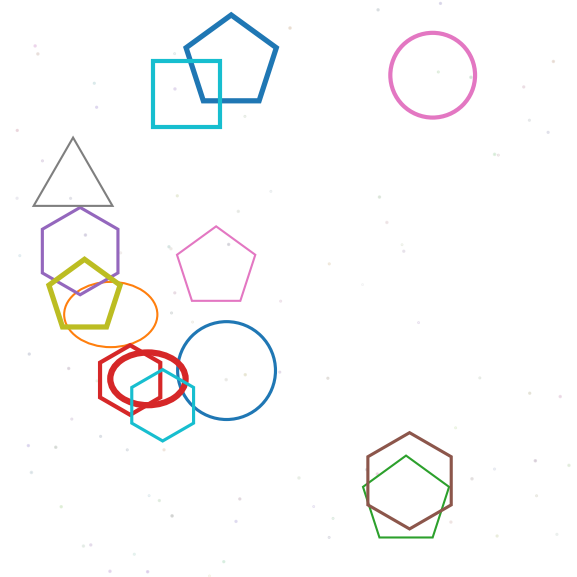[{"shape": "circle", "thickness": 1.5, "radius": 0.42, "center": [0.392, 0.357]}, {"shape": "pentagon", "thickness": 2.5, "radius": 0.41, "center": [0.4, 0.891]}, {"shape": "oval", "thickness": 1, "radius": 0.4, "center": [0.192, 0.455]}, {"shape": "pentagon", "thickness": 1, "radius": 0.39, "center": [0.703, 0.132]}, {"shape": "oval", "thickness": 3, "radius": 0.33, "center": [0.256, 0.343]}, {"shape": "hexagon", "thickness": 2, "radius": 0.3, "center": [0.225, 0.341]}, {"shape": "hexagon", "thickness": 1.5, "radius": 0.38, "center": [0.139, 0.564]}, {"shape": "hexagon", "thickness": 1.5, "radius": 0.42, "center": [0.709, 0.167]}, {"shape": "circle", "thickness": 2, "radius": 0.37, "center": [0.749, 0.869]}, {"shape": "pentagon", "thickness": 1, "radius": 0.36, "center": [0.374, 0.536]}, {"shape": "triangle", "thickness": 1, "radius": 0.39, "center": [0.127, 0.682]}, {"shape": "pentagon", "thickness": 2.5, "radius": 0.32, "center": [0.146, 0.485]}, {"shape": "square", "thickness": 2, "radius": 0.29, "center": [0.323, 0.836]}, {"shape": "hexagon", "thickness": 1.5, "radius": 0.31, "center": [0.282, 0.297]}]